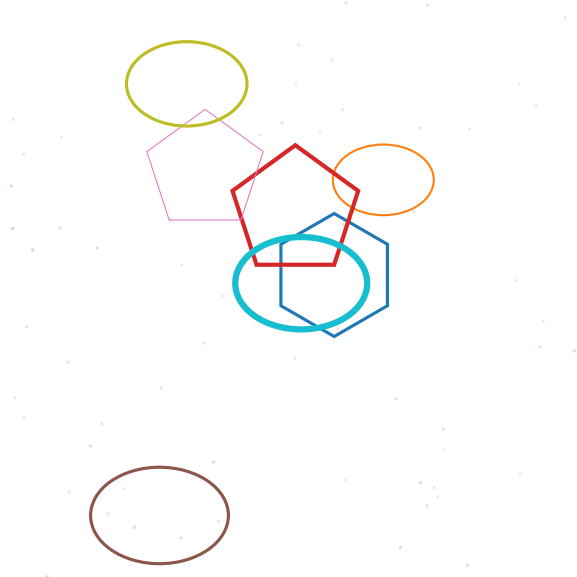[{"shape": "hexagon", "thickness": 1.5, "radius": 0.53, "center": [0.579, 0.523]}, {"shape": "oval", "thickness": 1, "radius": 0.44, "center": [0.664, 0.688]}, {"shape": "pentagon", "thickness": 2, "radius": 0.57, "center": [0.511, 0.633]}, {"shape": "oval", "thickness": 1.5, "radius": 0.6, "center": [0.276, 0.107]}, {"shape": "pentagon", "thickness": 0.5, "radius": 0.53, "center": [0.355, 0.704]}, {"shape": "oval", "thickness": 1.5, "radius": 0.52, "center": [0.323, 0.854]}, {"shape": "oval", "thickness": 3, "radius": 0.57, "center": [0.522, 0.509]}]